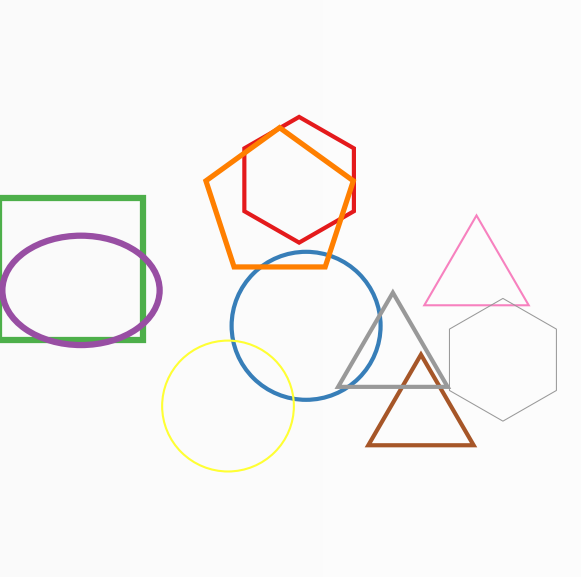[{"shape": "hexagon", "thickness": 2, "radius": 0.54, "center": [0.515, 0.688]}, {"shape": "circle", "thickness": 2, "radius": 0.64, "center": [0.527, 0.435]}, {"shape": "square", "thickness": 3, "radius": 0.62, "center": [0.122, 0.534]}, {"shape": "oval", "thickness": 3, "radius": 0.68, "center": [0.139, 0.496]}, {"shape": "pentagon", "thickness": 2.5, "radius": 0.67, "center": [0.481, 0.645]}, {"shape": "circle", "thickness": 1, "radius": 0.57, "center": [0.392, 0.296]}, {"shape": "triangle", "thickness": 2, "radius": 0.52, "center": [0.724, 0.28]}, {"shape": "triangle", "thickness": 1, "radius": 0.52, "center": [0.82, 0.522]}, {"shape": "triangle", "thickness": 2, "radius": 0.54, "center": [0.676, 0.384]}, {"shape": "hexagon", "thickness": 0.5, "radius": 0.53, "center": [0.865, 0.376]}]